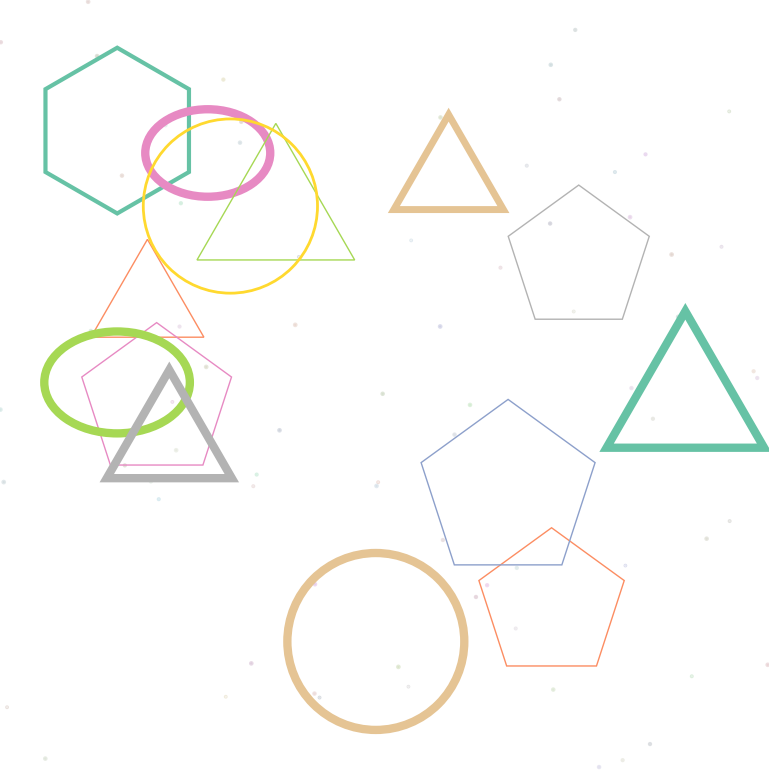[{"shape": "hexagon", "thickness": 1.5, "radius": 0.54, "center": [0.152, 0.83]}, {"shape": "triangle", "thickness": 3, "radius": 0.59, "center": [0.89, 0.478]}, {"shape": "pentagon", "thickness": 0.5, "radius": 0.5, "center": [0.716, 0.215]}, {"shape": "triangle", "thickness": 0.5, "radius": 0.42, "center": [0.191, 0.604]}, {"shape": "pentagon", "thickness": 0.5, "radius": 0.59, "center": [0.66, 0.362]}, {"shape": "oval", "thickness": 3, "radius": 0.41, "center": [0.27, 0.801]}, {"shape": "pentagon", "thickness": 0.5, "radius": 0.51, "center": [0.203, 0.479]}, {"shape": "oval", "thickness": 3, "radius": 0.47, "center": [0.152, 0.503]}, {"shape": "triangle", "thickness": 0.5, "radius": 0.59, "center": [0.358, 0.722]}, {"shape": "circle", "thickness": 1, "radius": 0.57, "center": [0.299, 0.732]}, {"shape": "circle", "thickness": 3, "radius": 0.57, "center": [0.488, 0.167]}, {"shape": "triangle", "thickness": 2.5, "radius": 0.41, "center": [0.583, 0.769]}, {"shape": "pentagon", "thickness": 0.5, "radius": 0.48, "center": [0.752, 0.663]}, {"shape": "triangle", "thickness": 3, "radius": 0.47, "center": [0.22, 0.426]}]